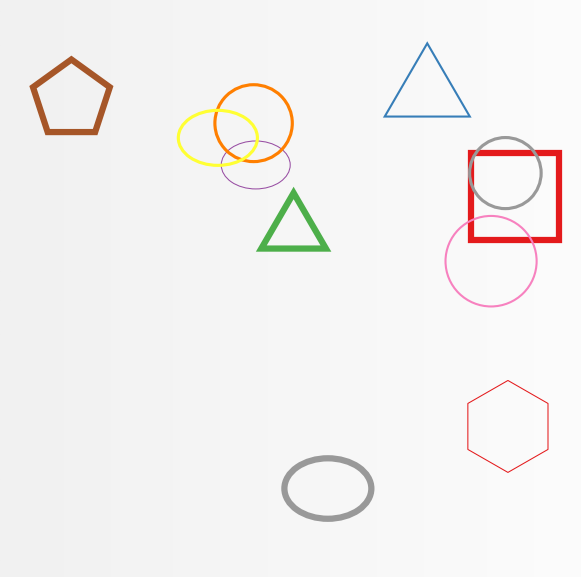[{"shape": "hexagon", "thickness": 0.5, "radius": 0.4, "center": [0.874, 0.261]}, {"shape": "square", "thickness": 3, "radius": 0.38, "center": [0.886, 0.659]}, {"shape": "triangle", "thickness": 1, "radius": 0.42, "center": [0.735, 0.84]}, {"shape": "triangle", "thickness": 3, "radius": 0.32, "center": [0.505, 0.601]}, {"shape": "oval", "thickness": 0.5, "radius": 0.3, "center": [0.44, 0.713]}, {"shape": "circle", "thickness": 1.5, "radius": 0.33, "center": [0.436, 0.786]}, {"shape": "oval", "thickness": 1.5, "radius": 0.34, "center": [0.375, 0.76]}, {"shape": "pentagon", "thickness": 3, "radius": 0.35, "center": [0.123, 0.827]}, {"shape": "circle", "thickness": 1, "radius": 0.39, "center": [0.845, 0.547]}, {"shape": "circle", "thickness": 1.5, "radius": 0.31, "center": [0.869, 0.699]}, {"shape": "oval", "thickness": 3, "radius": 0.37, "center": [0.564, 0.153]}]